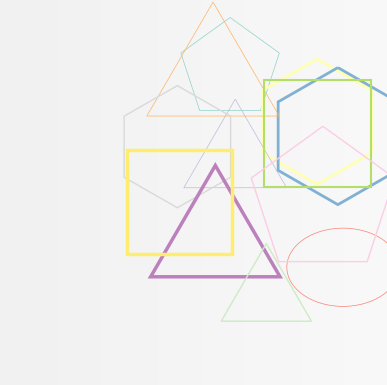[{"shape": "pentagon", "thickness": 0.5, "radius": 0.67, "center": [0.594, 0.821]}, {"shape": "hexagon", "thickness": 2, "radius": 0.81, "center": [0.818, 0.684]}, {"shape": "triangle", "thickness": 0.5, "radius": 0.77, "center": [0.607, 0.589]}, {"shape": "oval", "thickness": 0.5, "radius": 0.73, "center": [0.885, 0.306]}, {"shape": "hexagon", "thickness": 2, "radius": 0.89, "center": [0.872, 0.646]}, {"shape": "triangle", "thickness": 0.5, "radius": 0.99, "center": [0.55, 0.797]}, {"shape": "square", "thickness": 1.5, "radius": 0.69, "center": [0.82, 0.654]}, {"shape": "pentagon", "thickness": 1, "radius": 0.97, "center": [0.833, 0.478]}, {"shape": "hexagon", "thickness": 1, "radius": 0.79, "center": [0.458, 0.619]}, {"shape": "triangle", "thickness": 2.5, "radius": 0.96, "center": [0.556, 0.377]}, {"shape": "triangle", "thickness": 1, "radius": 0.67, "center": [0.687, 0.233]}, {"shape": "square", "thickness": 2.5, "radius": 0.68, "center": [0.463, 0.475]}]